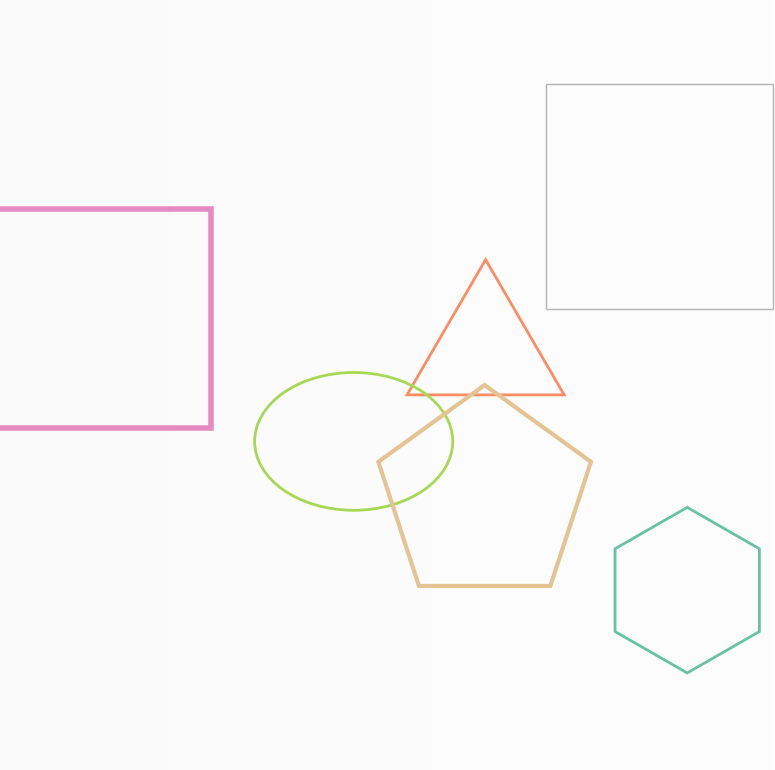[{"shape": "hexagon", "thickness": 1, "radius": 0.54, "center": [0.887, 0.234]}, {"shape": "triangle", "thickness": 1, "radius": 0.59, "center": [0.627, 0.546]}, {"shape": "square", "thickness": 2, "radius": 0.71, "center": [0.13, 0.586]}, {"shape": "oval", "thickness": 1, "radius": 0.64, "center": [0.456, 0.427]}, {"shape": "pentagon", "thickness": 1.5, "radius": 0.72, "center": [0.625, 0.356]}, {"shape": "square", "thickness": 0.5, "radius": 0.73, "center": [0.851, 0.745]}]